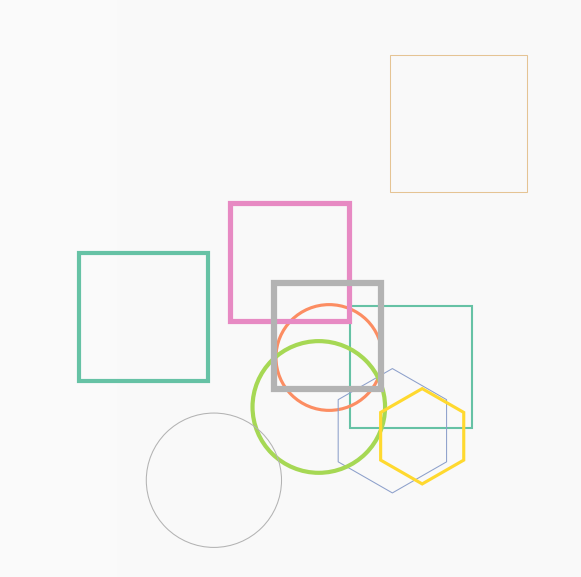[{"shape": "square", "thickness": 1, "radius": 0.53, "center": [0.707, 0.363]}, {"shape": "square", "thickness": 2, "radius": 0.55, "center": [0.247, 0.45]}, {"shape": "circle", "thickness": 1.5, "radius": 0.46, "center": [0.566, 0.38]}, {"shape": "hexagon", "thickness": 0.5, "radius": 0.54, "center": [0.675, 0.253]}, {"shape": "square", "thickness": 2.5, "radius": 0.51, "center": [0.498, 0.545]}, {"shape": "circle", "thickness": 2, "radius": 0.57, "center": [0.548, 0.294]}, {"shape": "hexagon", "thickness": 1.5, "radius": 0.41, "center": [0.726, 0.244]}, {"shape": "square", "thickness": 0.5, "radius": 0.59, "center": [0.789, 0.785]}, {"shape": "square", "thickness": 3, "radius": 0.46, "center": [0.564, 0.417]}, {"shape": "circle", "thickness": 0.5, "radius": 0.58, "center": [0.368, 0.168]}]